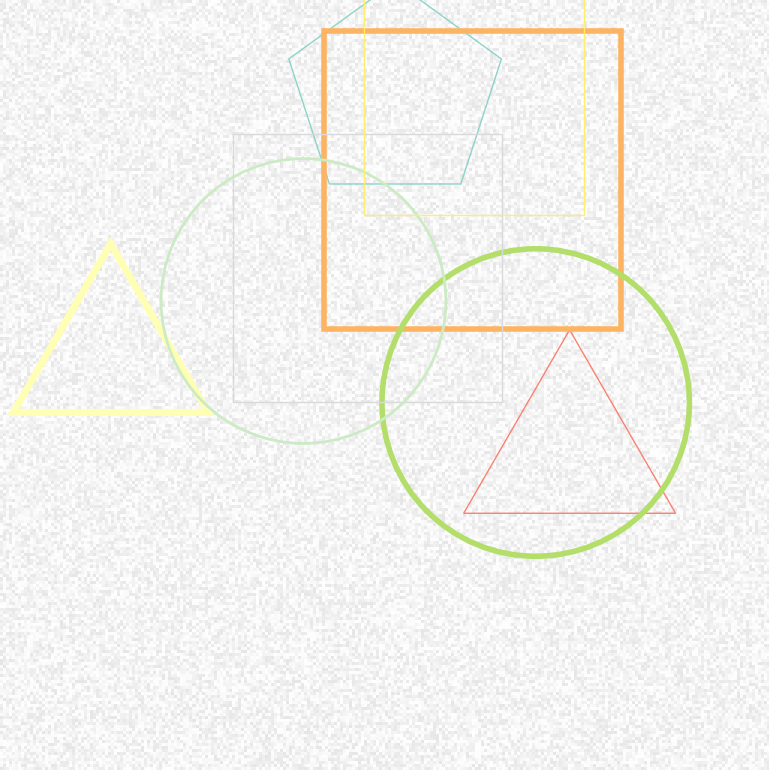[{"shape": "pentagon", "thickness": 0.5, "radius": 0.73, "center": [0.513, 0.879]}, {"shape": "triangle", "thickness": 2.5, "radius": 0.73, "center": [0.144, 0.537]}, {"shape": "triangle", "thickness": 0.5, "radius": 0.79, "center": [0.74, 0.413]}, {"shape": "square", "thickness": 2, "radius": 0.97, "center": [0.614, 0.767]}, {"shape": "circle", "thickness": 2, "radius": 1.0, "center": [0.696, 0.477]}, {"shape": "square", "thickness": 0.5, "radius": 0.87, "center": [0.477, 0.652]}, {"shape": "circle", "thickness": 1, "radius": 0.92, "center": [0.394, 0.609]}, {"shape": "square", "thickness": 0.5, "radius": 0.71, "center": [0.616, 0.863]}]